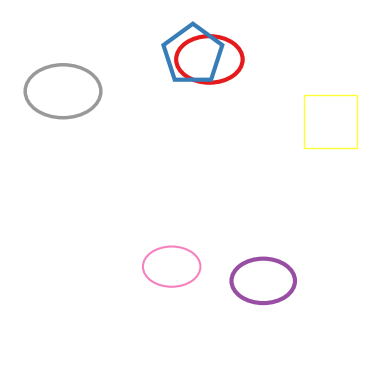[{"shape": "oval", "thickness": 3, "radius": 0.43, "center": [0.544, 0.846]}, {"shape": "pentagon", "thickness": 3, "radius": 0.4, "center": [0.501, 0.858]}, {"shape": "oval", "thickness": 3, "radius": 0.41, "center": [0.684, 0.27]}, {"shape": "square", "thickness": 1, "radius": 0.34, "center": [0.859, 0.684]}, {"shape": "oval", "thickness": 1.5, "radius": 0.37, "center": [0.446, 0.307]}, {"shape": "oval", "thickness": 2.5, "radius": 0.49, "center": [0.164, 0.763]}]